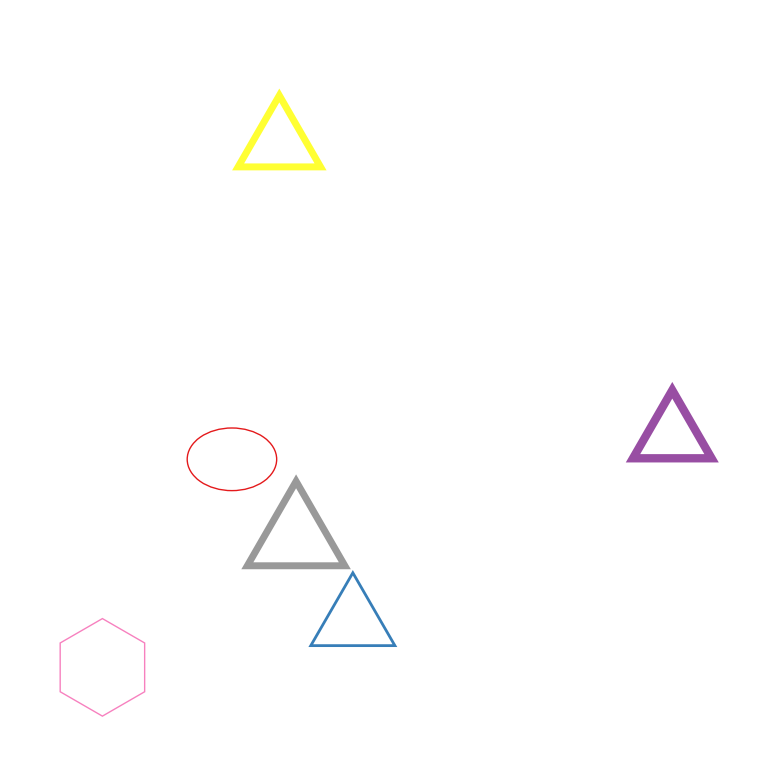[{"shape": "oval", "thickness": 0.5, "radius": 0.29, "center": [0.301, 0.403]}, {"shape": "triangle", "thickness": 1, "radius": 0.32, "center": [0.458, 0.193]}, {"shape": "triangle", "thickness": 3, "radius": 0.29, "center": [0.873, 0.434]}, {"shape": "triangle", "thickness": 2.5, "radius": 0.31, "center": [0.363, 0.814]}, {"shape": "hexagon", "thickness": 0.5, "radius": 0.32, "center": [0.133, 0.133]}, {"shape": "triangle", "thickness": 2.5, "radius": 0.37, "center": [0.385, 0.302]}]